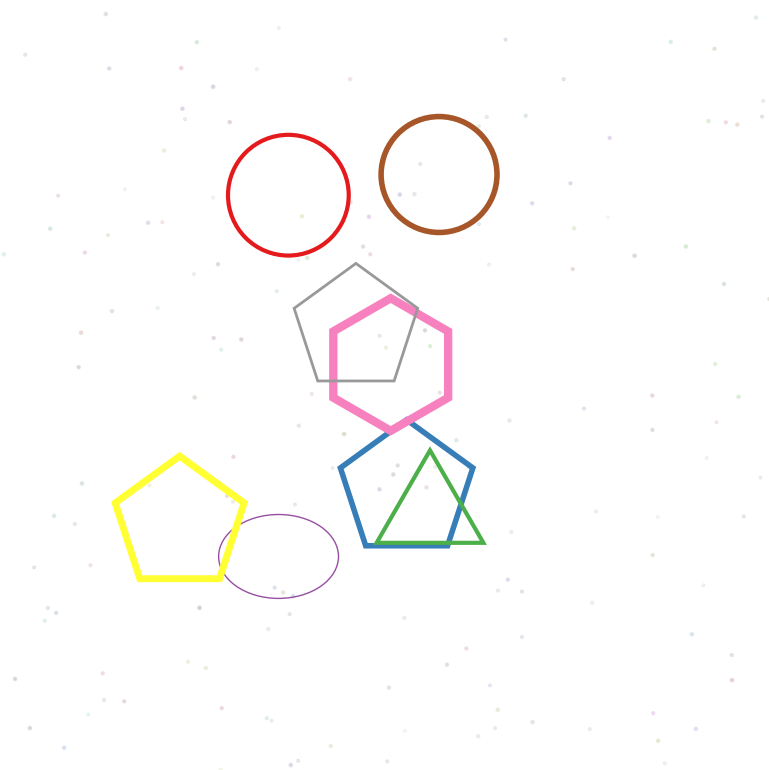[{"shape": "circle", "thickness": 1.5, "radius": 0.39, "center": [0.374, 0.747]}, {"shape": "pentagon", "thickness": 2, "radius": 0.45, "center": [0.528, 0.364]}, {"shape": "triangle", "thickness": 1.5, "radius": 0.4, "center": [0.558, 0.335]}, {"shape": "oval", "thickness": 0.5, "radius": 0.39, "center": [0.362, 0.277]}, {"shape": "pentagon", "thickness": 2.5, "radius": 0.44, "center": [0.233, 0.32]}, {"shape": "circle", "thickness": 2, "radius": 0.38, "center": [0.57, 0.773]}, {"shape": "hexagon", "thickness": 3, "radius": 0.43, "center": [0.507, 0.527]}, {"shape": "pentagon", "thickness": 1, "radius": 0.42, "center": [0.462, 0.574]}]